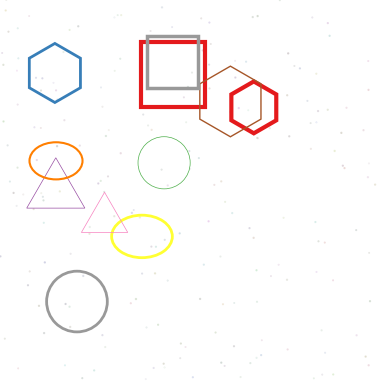[{"shape": "hexagon", "thickness": 3, "radius": 0.34, "center": [0.659, 0.721]}, {"shape": "square", "thickness": 3, "radius": 0.42, "center": [0.45, 0.806]}, {"shape": "hexagon", "thickness": 2, "radius": 0.38, "center": [0.143, 0.81]}, {"shape": "circle", "thickness": 0.5, "radius": 0.34, "center": [0.426, 0.577]}, {"shape": "triangle", "thickness": 0.5, "radius": 0.44, "center": [0.145, 0.503]}, {"shape": "oval", "thickness": 1.5, "radius": 0.34, "center": [0.145, 0.582]}, {"shape": "oval", "thickness": 2, "radius": 0.39, "center": [0.369, 0.386]}, {"shape": "hexagon", "thickness": 1, "radius": 0.46, "center": [0.598, 0.736]}, {"shape": "triangle", "thickness": 0.5, "radius": 0.35, "center": [0.272, 0.431]}, {"shape": "circle", "thickness": 2, "radius": 0.39, "center": [0.2, 0.217]}, {"shape": "square", "thickness": 2.5, "radius": 0.33, "center": [0.448, 0.838]}]